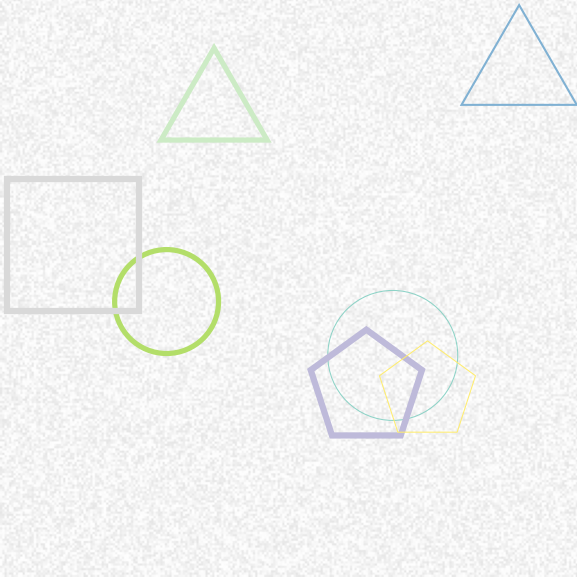[{"shape": "circle", "thickness": 0.5, "radius": 0.56, "center": [0.68, 0.384]}, {"shape": "pentagon", "thickness": 3, "radius": 0.51, "center": [0.634, 0.327]}, {"shape": "triangle", "thickness": 1, "radius": 0.58, "center": [0.899, 0.875]}, {"shape": "circle", "thickness": 2.5, "radius": 0.45, "center": [0.288, 0.477]}, {"shape": "square", "thickness": 3, "radius": 0.57, "center": [0.126, 0.575]}, {"shape": "triangle", "thickness": 2.5, "radius": 0.53, "center": [0.371, 0.81]}, {"shape": "pentagon", "thickness": 0.5, "radius": 0.44, "center": [0.74, 0.321]}]